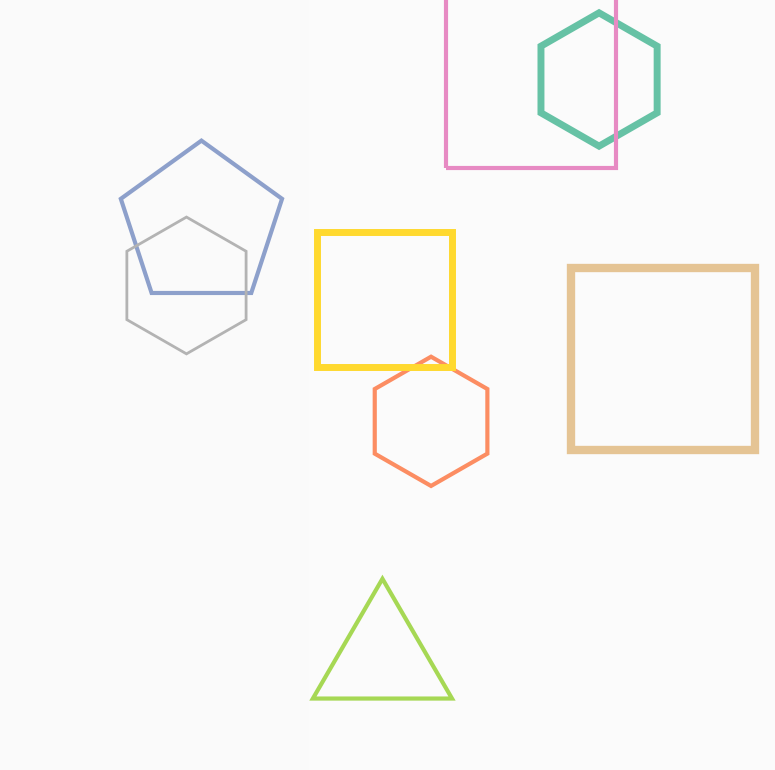[{"shape": "hexagon", "thickness": 2.5, "radius": 0.43, "center": [0.773, 0.897]}, {"shape": "hexagon", "thickness": 1.5, "radius": 0.42, "center": [0.556, 0.453]}, {"shape": "pentagon", "thickness": 1.5, "radius": 0.55, "center": [0.26, 0.708]}, {"shape": "square", "thickness": 1.5, "radius": 0.55, "center": [0.685, 0.892]}, {"shape": "triangle", "thickness": 1.5, "radius": 0.52, "center": [0.493, 0.145]}, {"shape": "square", "thickness": 2.5, "radius": 0.44, "center": [0.496, 0.611]}, {"shape": "square", "thickness": 3, "radius": 0.59, "center": [0.856, 0.534]}, {"shape": "hexagon", "thickness": 1, "radius": 0.44, "center": [0.241, 0.629]}]